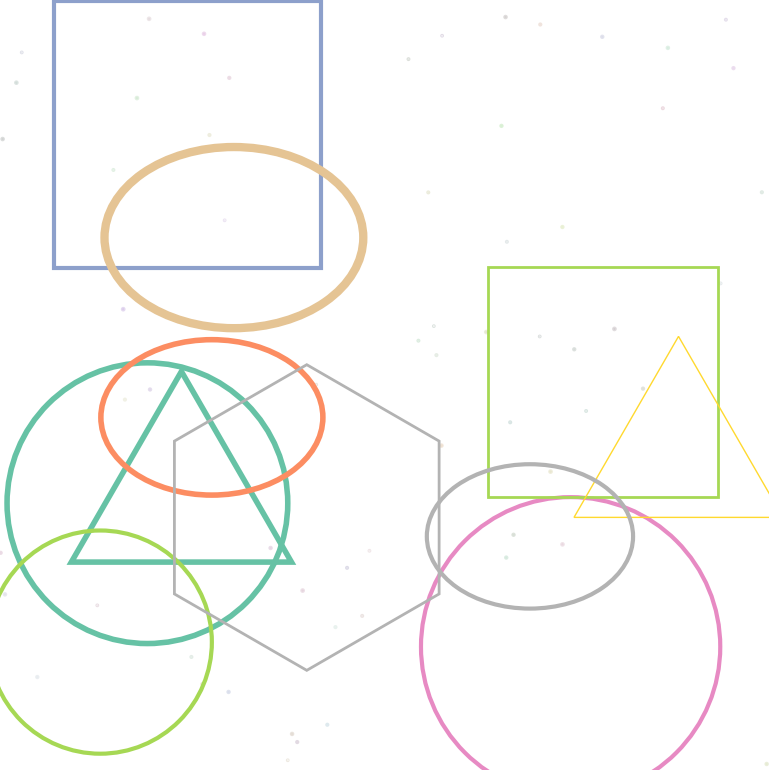[{"shape": "triangle", "thickness": 2, "radius": 0.83, "center": [0.236, 0.353]}, {"shape": "circle", "thickness": 2, "radius": 0.91, "center": [0.191, 0.347]}, {"shape": "oval", "thickness": 2, "radius": 0.72, "center": [0.275, 0.458]}, {"shape": "square", "thickness": 1.5, "radius": 0.87, "center": [0.243, 0.825]}, {"shape": "circle", "thickness": 1.5, "radius": 0.97, "center": [0.741, 0.16]}, {"shape": "circle", "thickness": 1.5, "radius": 0.72, "center": [0.13, 0.166]}, {"shape": "square", "thickness": 1, "radius": 0.75, "center": [0.784, 0.503]}, {"shape": "triangle", "thickness": 0.5, "radius": 0.78, "center": [0.881, 0.406]}, {"shape": "oval", "thickness": 3, "radius": 0.84, "center": [0.304, 0.691]}, {"shape": "oval", "thickness": 1.5, "radius": 0.67, "center": [0.688, 0.303]}, {"shape": "hexagon", "thickness": 1, "radius": 0.99, "center": [0.398, 0.328]}]